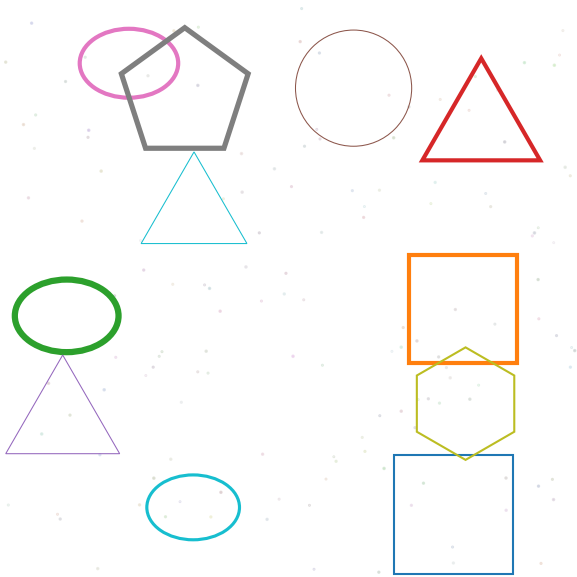[{"shape": "square", "thickness": 1, "radius": 0.51, "center": [0.785, 0.108]}, {"shape": "square", "thickness": 2, "radius": 0.47, "center": [0.802, 0.464]}, {"shape": "oval", "thickness": 3, "radius": 0.45, "center": [0.115, 0.452]}, {"shape": "triangle", "thickness": 2, "radius": 0.59, "center": [0.833, 0.78]}, {"shape": "triangle", "thickness": 0.5, "radius": 0.57, "center": [0.109, 0.27]}, {"shape": "circle", "thickness": 0.5, "radius": 0.5, "center": [0.612, 0.846]}, {"shape": "oval", "thickness": 2, "radius": 0.43, "center": [0.223, 0.89]}, {"shape": "pentagon", "thickness": 2.5, "radius": 0.58, "center": [0.32, 0.836]}, {"shape": "hexagon", "thickness": 1, "radius": 0.49, "center": [0.806, 0.3]}, {"shape": "oval", "thickness": 1.5, "radius": 0.4, "center": [0.334, 0.121]}, {"shape": "triangle", "thickness": 0.5, "radius": 0.53, "center": [0.336, 0.63]}]